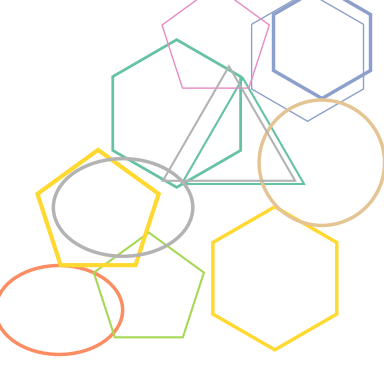[{"shape": "triangle", "thickness": 1.5, "radius": 0.92, "center": [0.631, 0.614]}, {"shape": "hexagon", "thickness": 2, "radius": 0.96, "center": [0.459, 0.705]}, {"shape": "oval", "thickness": 2.5, "radius": 0.83, "center": [0.154, 0.195]}, {"shape": "hexagon", "thickness": 1, "radius": 0.84, "center": [0.799, 0.853]}, {"shape": "hexagon", "thickness": 2.5, "radius": 0.73, "center": [0.836, 0.89]}, {"shape": "pentagon", "thickness": 1, "radius": 0.73, "center": [0.56, 0.89]}, {"shape": "pentagon", "thickness": 1.5, "radius": 0.75, "center": [0.387, 0.246]}, {"shape": "pentagon", "thickness": 3, "radius": 0.83, "center": [0.255, 0.445]}, {"shape": "hexagon", "thickness": 2.5, "radius": 0.93, "center": [0.714, 0.277]}, {"shape": "circle", "thickness": 2.5, "radius": 0.81, "center": [0.836, 0.577]}, {"shape": "triangle", "thickness": 1.5, "radius": 0.99, "center": [0.595, 0.63]}, {"shape": "oval", "thickness": 2.5, "radius": 0.91, "center": [0.32, 0.461]}]